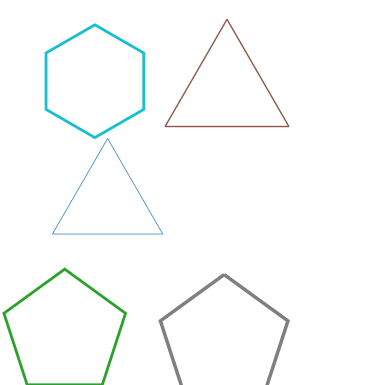[{"shape": "triangle", "thickness": 0.5, "radius": 0.83, "center": [0.28, 0.475]}, {"shape": "pentagon", "thickness": 2, "radius": 0.83, "center": [0.168, 0.135]}, {"shape": "triangle", "thickness": 1, "radius": 0.93, "center": [0.59, 0.764]}, {"shape": "pentagon", "thickness": 2.5, "radius": 0.87, "center": [0.582, 0.113]}, {"shape": "hexagon", "thickness": 2, "radius": 0.73, "center": [0.246, 0.789]}]